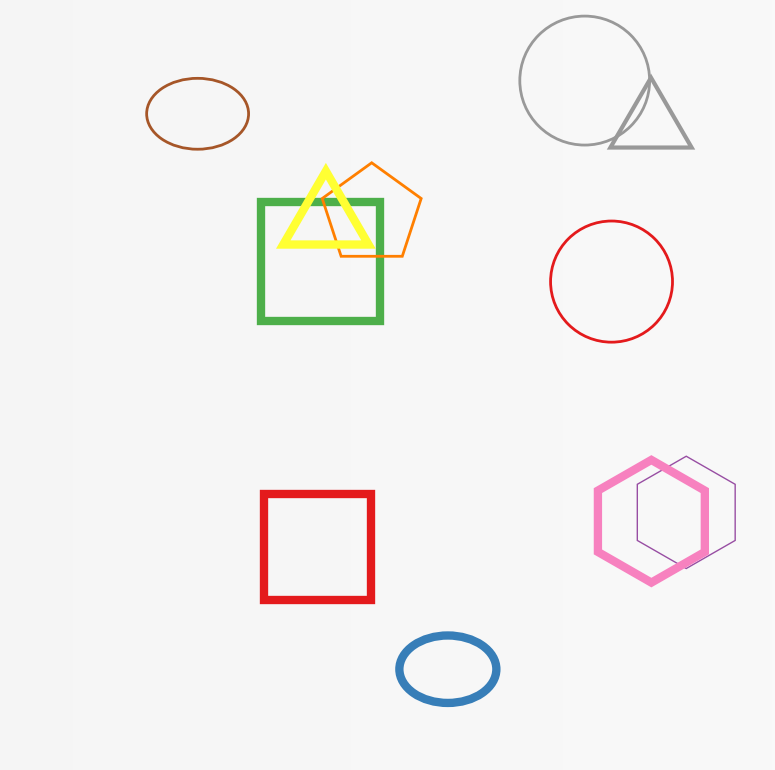[{"shape": "circle", "thickness": 1, "radius": 0.39, "center": [0.789, 0.634]}, {"shape": "square", "thickness": 3, "radius": 0.34, "center": [0.41, 0.29]}, {"shape": "oval", "thickness": 3, "radius": 0.31, "center": [0.578, 0.131]}, {"shape": "square", "thickness": 3, "radius": 0.38, "center": [0.413, 0.661]}, {"shape": "hexagon", "thickness": 0.5, "radius": 0.36, "center": [0.885, 0.335]}, {"shape": "pentagon", "thickness": 1, "radius": 0.34, "center": [0.48, 0.721]}, {"shape": "triangle", "thickness": 3, "radius": 0.32, "center": [0.42, 0.714]}, {"shape": "oval", "thickness": 1, "radius": 0.33, "center": [0.255, 0.852]}, {"shape": "hexagon", "thickness": 3, "radius": 0.4, "center": [0.84, 0.323]}, {"shape": "triangle", "thickness": 1.5, "radius": 0.3, "center": [0.84, 0.839]}, {"shape": "circle", "thickness": 1, "radius": 0.42, "center": [0.754, 0.895]}]